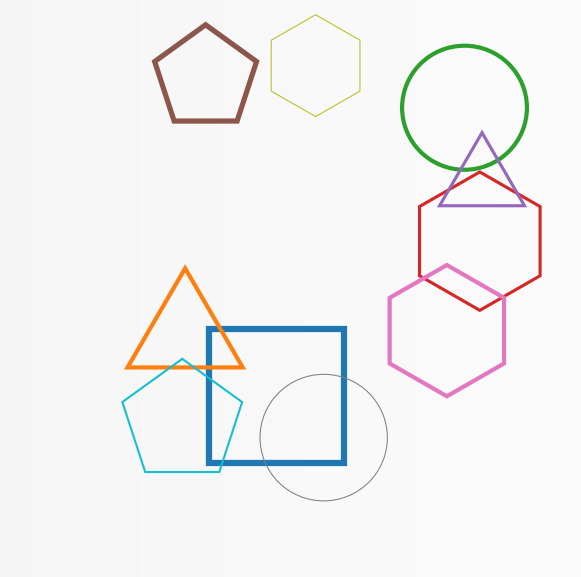[{"shape": "square", "thickness": 3, "radius": 0.58, "center": [0.475, 0.313]}, {"shape": "triangle", "thickness": 2, "radius": 0.57, "center": [0.319, 0.42]}, {"shape": "circle", "thickness": 2, "radius": 0.54, "center": [0.799, 0.813]}, {"shape": "hexagon", "thickness": 1.5, "radius": 0.6, "center": [0.825, 0.582]}, {"shape": "triangle", "thickness": 1.5, "radius": 0.42, "center": [0.829, 0.685]}, {"shape": "pentagon", "thickness": 2.5, "radius": 0.46, "center": [0.354, 0.864]}, {"shape": "hexagon", "thickness": 2, "radius": 0.57, "center": [0.769, 0.427]}, {"shape": "circle", "thickness": 0.5, "radius": 0.55, "center": [0.557, 0.241]}, {"shape": "hexagon", "thickness": 0.5, "radius": 0.44, "center": [0.543, 0.885]}, {"shape": "pentagon", "thickness": 1, "radius": 0.54, "center": [0.314, 0.269]}]